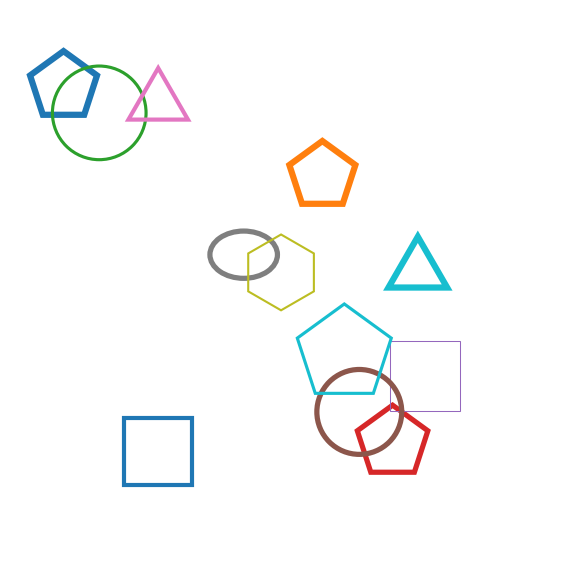[{"shape": "square", "thickness": 2, "radius": 0.29, "center": [0.274, 0.217]}, {"shape": "pentagon", "thickness": 3, "radius": 0.3, "center": [0.11, 0.85]}, {"shape": "pentagon", "thickness": 3, "radius": 0.3, "center": [0.558, 0.695]}, {"shape": "circle", "thickness": 1.5, "radius": 0.41, "center": [0.172, 0.804]}, {"shape": "pentagon", "thickness": 2.5, "radius": 0.32, "center": [0.68, 0.233]}, {"shape": "square", "thickness": 0.5, "radius": 0.3, "center": [0.736, 0.348]}, {"shape": "circle", "thickness": 2.5, "radius": 0.37, "center": [0.622, 0.286]}, {"shape": "triangle", "thickness": 2, "radius": 0.3, "center": [0.274, 0.822]}, {"shape": "oval", "thickness": 2.5, "radius": 0.29, "center": [0.422, 0.558]}, {"shape": "hexagon", "thickness": 1, "radius": 0.33, "center": [0.487, 0.527]}, {"shape": "pentagon", "thickness": 1.5, "radius": 0.43, "center": [0.596, 0.387]}, {"shape": "triangle", "thickness": 3, "radius": 0.29, "center": [0.723, 0.531]}]